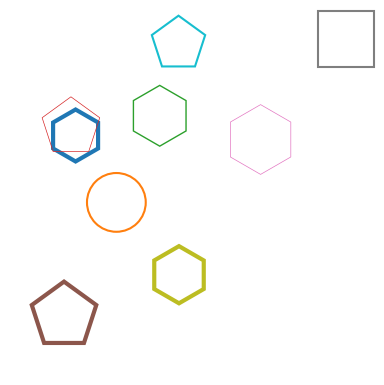[{"shape": "hexagon", "thickness": 3, "radius": 0.34, "center": [0.196, 0.648]}, {"shape": "circle", "thickness": 1.5, "radius": 0.38, "center": [0.302, 0.474]}, {"shape": "hexagon", "thickness": 1, "radius": 0.39, "center": [0.415, 0.699]}, {"shape": "pentagon", "thickness": 0.5, "radius": 0.39, "center": [0.184, 0.67]}, {"shape": "pentagon", "thickness": 3, "radius": 0.44, "center": [0.166, 0.18]}, {"shape": "hexagon", "thickness": 0.5, "radius": 0.45, "center": [0.677, 0.638]}, {"shape": "square", "thickness": 1.5, "radius": 0.36, "center": [0.898, 0.899]}, {"shape": "hexagon", "thickness": 3, "radius": 0.37, "center": [0.465, 0.286]}, {"shape": "pentagon", "thickness": 1.5, "radius": 0.36, "center": [0.464, 0.886]}]